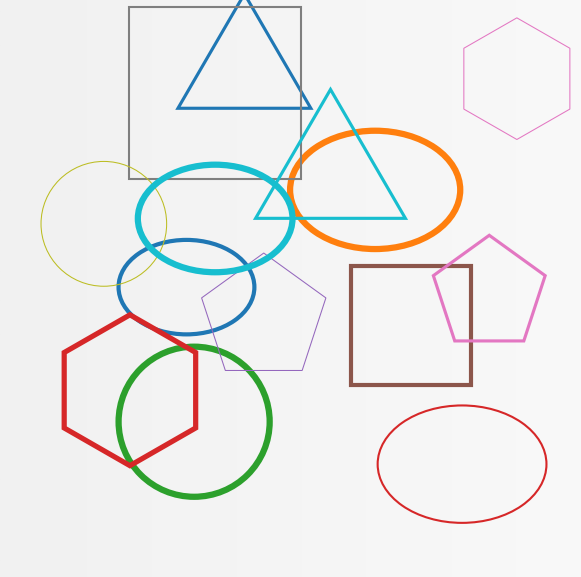[{"shape": "oval", "thickness": 2, "radius": 0.58, "center": [0.321, 0.502]}, {"shape": "triangle", "thickness": 1.5, "radius": 0.66, "center": [0.42, 0.878]}, {"shape": "oval", "thickness": 3, "radius": 0.73, "center": [0.645, 0.67]}, {"shape": "circle", "thickness": 3, "radius": 0.65, "center": [0.334, 0.269]}, {"shape": "hexagon", "thickness": 2.5, "radius": 0.65, "center": [0.224, 0.323]}, {"shape": "oval", "thickness": 1, "radius": 0.73, "center": [0.795, 0.195]}, {"shape": "pentagon", "thickness": 0.5, "radius": 0.56, "center": [0.454, 0.449]}, {"shape": "square", "thickness": 2, "radius": 0.52, "center": [0.707, 0.436]}, {"shape": "hexagon", "thickness": 0.5, "radius": 0.53, "center": [0.889, 0.863]}, {"shape": "pentagon", "thickness": 1.5, "radius": 0.51, "center": [0.842, 0.491]}, {"shape": "square", "thickness": 1, "radius": 0.74, "center": [0.37, 0.838]}, {"shape": "circle", "thickness": 0.5, "radius": 0.54, "center": [0.179, 0.612]}, {"shape": "triangle", "thickness": 1.5, "radius": 0.74, "center": [0.569, 0.695]}, {"shape": "oval", "thickness": 3, "radius": 0.67, "center": [0.37, 0.621]}]